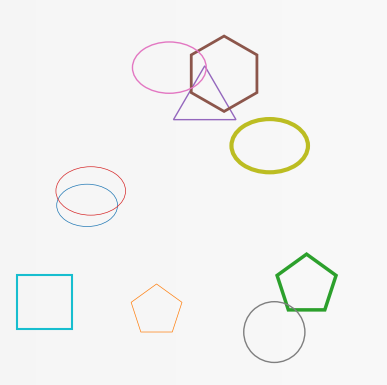[{"shape": "oval", "thickness": 0.5, "radius": 0.39, "center": [0.225, 0.467]}, {"shape": "pentagon", "thickness": 0.5, "radius": 0.34, "center": [0.404, 0.193]}, {"shape": "pentagon", "thickness": 2.5, "radius": 0.4, "center": [0.791, 0.26]}, {"shape": "oval", "thickness": 0.5, "radius": 0.45, "center": [0.234, 0.504]}, {"shape": "triangle", "thickness": 1, "radius": 0.47, "center": [0.528, 0.736]}, {"shape": "hexagon", "thickness": 2, "radius": 0.49, "center": [0.578, 0.808]}, {"shape": "oval", "thickness": 1, "radius": 0.48, "center": [0.437, 0.824]}, {"shape": "circle", "thickness": 1, "radius": 0.39, "center": [0.708, 0.137]}, {"shape": "oval", "thickness": 3, "radius": 0.49, "center": [0.696, 0.622]}, {"shape": "square", "thickness": 1.5, "radius": 0.36, "center": [0.115, 0.216]}]